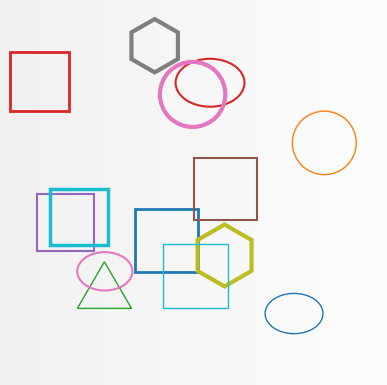[{"shape": "square", "thickness": 2, "radius": 0.4, "center": [0.429, 0.375]}, {"shape": "oval", "thickness": 1, "radius": 0.37, "center": [0.759, 0.186]}, {"shape": "circle", "thickness": 1, "radius": 0.41, "center": [0.837, 0.629]}, {"shape": "triangle", "thickness": 1, "radius": 0.4, "center": [0.269, 0.239]}, {"shape": "oval", "thickness": 1.5, "radius": 0.44, "center": [0.542, 0.785]}, {"shape": "square", "thickness": 2, "radius": 0.38, "center": [0.103, 0.788]}, {"shape": "square", "thickness": 1.5, "radius": 0.37, "center": [0.168, 0.422]}, {"shape": "square", "thickness": 1.5, "radius": 0.41, "center": [0.581, 0.51]}, {"shape": "oval", "thickness": 1.5, "radius": 0.36, "center": [0.27, 0.295]}, {"shape": "circle", "thickness": 3, "radius": 0.42, "center": [0.497, 0.755]}, {"shape": "hexagon", "thickness": 3, "radius": 0.35, "center": [0.399, 0.881]}, {"shape": "hexagon", "thickness": 3, "radius": 0.4, "center": [0.58, 0.336]}, {"shape": "square", "thickness": 2.5, "radius": 0.37, "center": [0.204, 0.436]}, {"shape": "square", "thickness": 1, "radius": 0.42, "center": [0.505, 0.284]}]